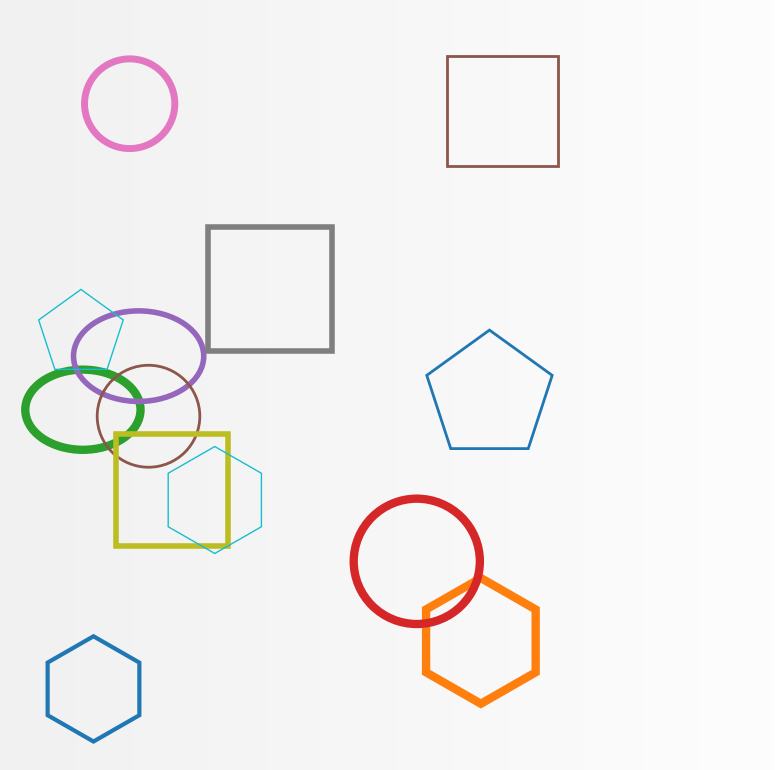[{"shape": "hexagon", "thickness": 1.5, "radius": 0.34, "center": [0.121, 0.105]}, {"shape": "pentagon", "thickness": 1, "radius": 0.43, "center": [0.632, 0.486]}, {"shape": "hexagon", "thickness": 3, "radius": 0.41, "center": [0.62, 0.168]}, {"shape": "oval", "thickness": 3, "radius": 0.37, "center": [0.107, 0.468]}, {"shape": "circle", "thickness": 3, "radius": 0.41, "center": [0.538, 0.271]}, {"shape": "oval", "thickness": 2, "radius": 0.42, "center": [0.179, 0.537]}, {"shape": "square", "thickness": 1, "radius": 0.36, "center": [0.648, 0.856]}, {"shape": "circle", "thickness": 1, "radius": 0.33, "center": [0.192, 0.459]}, {"shape": "circle", "thickness": 2.5, "radius": 0.29, "center": [0.167, 0.865]}, {"shape": "square", "thickness": 2, "radius": 0.4, "center": [0.349, 0.625]}, {"shape": "square", "thickness": 2, "radius": 0.36, "center": [0.222, 0.364]}, {"shape": "hexagon", "thickness": 0.5, "radius": 0.35, "center": [0.277, 0.351]}, {"shape": "pentagon", "thickness": 0.5, "radius": 0.29, "center": [0.104, 0.567]}]